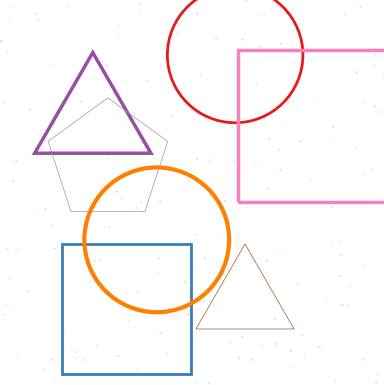[{"shape": "circle", "thickness": 2, "radius": 0.88, "center": [0.611, 0.857]}, {"shape": "square", "thickness": 2, "radius": 0.84, "center": [0.328, 0.197]}, {"shape": "triangle", "thickness": 2.5, "radius": 0.87, "center": [0.241, 0.689]}, {"shape": "circle", "thickness": 3, "radius": 0.94, "center": [0.407, 0.377]}, {"shape": "triangle", "thickness": 0.5, "radius": 0.74, "center": [0.636, 0.219]}, {"shape": "square", "thickness": 2.5, "radius": 0.98, "center": [0.816, 0.673]}, {"shape": "pentagon", "thickness": 0.5, "radius": 0.82, "center": [0.28, 0.582]}]